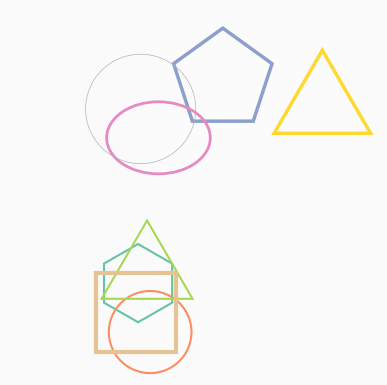[{"shape": "hexagon", "thickness": 1.5, "radius": 0.51, "center": [0.356, 0.265]}, {"shape": "circle", "thickness": 1.5, "radius": 0.53, "center": [0.388, 0.138]}, {"shape": "pentagon", "thickness": 2.5, "radius": 0.67, "center": [0.575, 0.793]}, {"shape": "oval", "thickness": 2, "radius": 0.67, "center": [0.409, 0.642]}, {"shape": "triangle", "thickness": 1.5, "radius": 0.68, "center": [0.379, 0.292]}, {"shape": "triangle", "thickness": 2.5, "radius": 0.72, "center": [0.832, 0.726]}, {"shape": "square", "thickness": 3, "radius": 0.51, "center": [0.35, 0.189]}, {"shape": "circle", "thickness": 0.5, "radius": 0.71, "center": [0.363, 0.717]}]